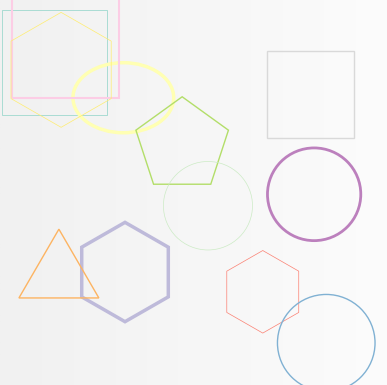[{"shape": "square", "thickness": 0.5, "radius": 0.68, "center": [0.14, 0.838]}, {"shape": "oval", "thickness": 2.5, "radius": 0.65, "center": [0.318, 0.746]}, {"shape": "hexagon", "thickness": 2.5, "radius": 0.64, "center": [0.323, 0.293]}, {"shape": "hexagon", "thickness": 0.5, "radius": 0.54, "center": [0.678, 0.242]}, {"shape": "circle", "thickness": 1, "radius": 0.63, "center": [0.842, 0.109]}, {"shape": "triangle", "thickness": 1, "radius": 0.6, "center": [0.152, 0.286]}, {"shape": "pentagon", "thickness": 1, "radius": 0.63, "center": [0.47, 0.623]}, {"shape": "square", "thickness": 1.5, "radius": 0.69, "center": [0.169, 0.885]}, {"shape": "square", "thickness": 1, "radius": 0.57, "center": [0.801, 0.754]}, {"shape": "circle", "thickness": 2, "radius": 0.6, "center": [0.811, 0.495]}, {"shape": "circle", "thickness": 0.5, "radius": 0.57, "center": [0.537, 0.466]}, {"shape": "hexagon", "thickness": 0.5, "radius": 0.75, "center": [0.158, 0.819]}]